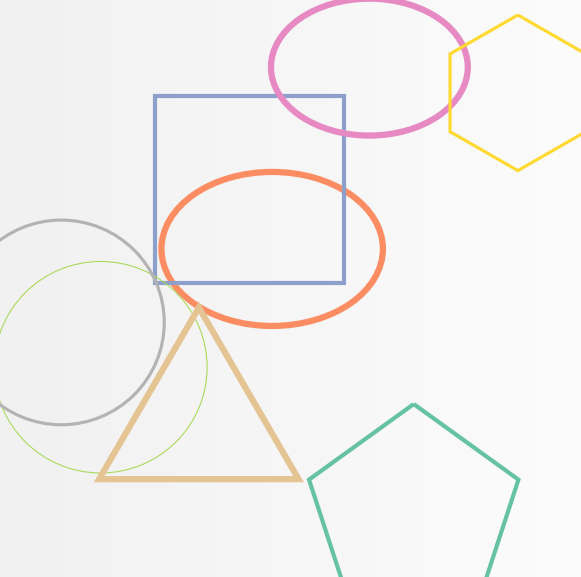[{"shape": "pentagon", "thickness": 2, "radius": 0.95, "center": [0.712, 0.11]}, {"shape": "oval", "thickness": 3, "radius": 0.95, "center": [0.468, 0.568]}, {"shape": "square", "thickness": 2, "radius": 0.81, "center": [0.429, 0.671]}, {"shape": "oval", "thickness": 3, "radius": 0.85, "center": [0.635, 0.883]}, {"shape": "circle", "thickness": 0.5, "radius": 0.92, "center": [0.173, 0.363]}, {"shape": "hexagon", "thickness": 1.5, "radius": 0.67, "center": [0.891, 0.838]}, {"shape": "triangle", "thickness": 3, "radius": 0.99, "center": [0.342, 0.269]}, {"shape": "circle", "thickness": 1.5, "radius": 0.89, "center": [0.105, 0.441]}]